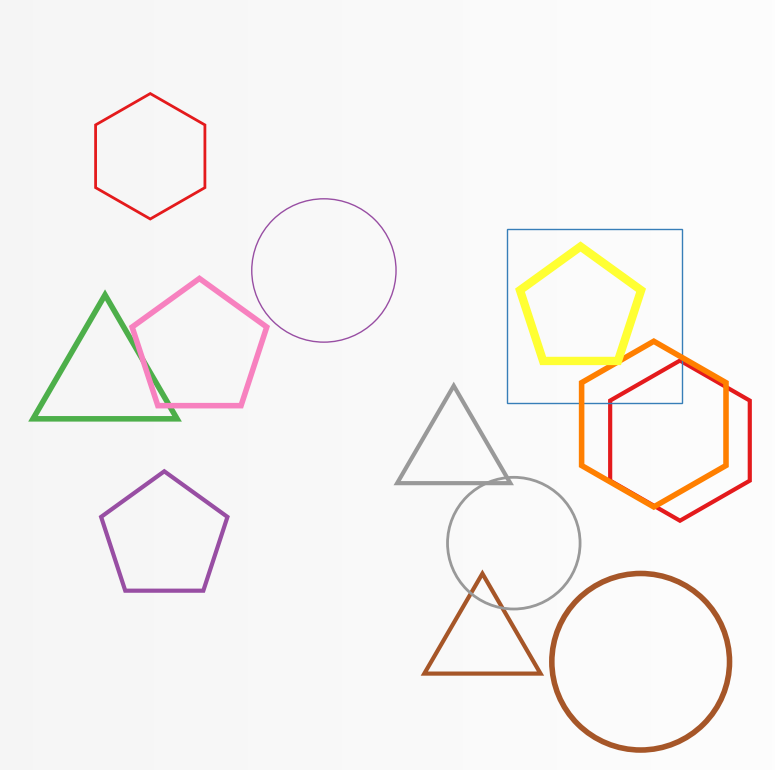[{"shape": "hexagon", "thickness": 1.5, "radius": 0.52, "center": [0.877, 0.428]}, {"shape": "hexagon", "thickness": 1, "radius": 0.41, "center": [0.194, 0.797]}, {"shape": "square", "thickness": 0.5, "radius": 0.57, "center": [0.767, 0.59]}, {"shape": "triangle", "thickness": 2, "radius": 0.54, "center": [0.136, 0.51]}, {"shape": "pentagon", "thickness": 1.5, "radius": 0.43, "center": [0.212, 0.302]}, {"shape": "circle", "thickness": 0.5, "radius": 0.47, "center": [0.418, 0.649]}, {"shape": "hexagon", "thickness": 2, "radius": 0.54, "center": [0.844, 0.449]}, {"shape": "pentagon", "thickness": 3, "radius": 0.41, "center": [0.749, 0.598]}, {"shape": "triangle", "thickness": 1.5, "radius": 0.43, "center": [0.622, 0.168]}, {"shape": "circle", "thickness": 2, "radius": 0.57, "center": [0.827, 0.141]}, {"shape": "pentagon", "thickness": 2, "radius": 0.46, "center": [0.257, 0.547]}, {"shape": "triangle", "thickness": 1.5, "radius": 0.42, "center": [0.585, 0.415]}, {"shape": "circle", "thickness": 1, "radius": 0.43, "center": [0.663, 0.295]}]